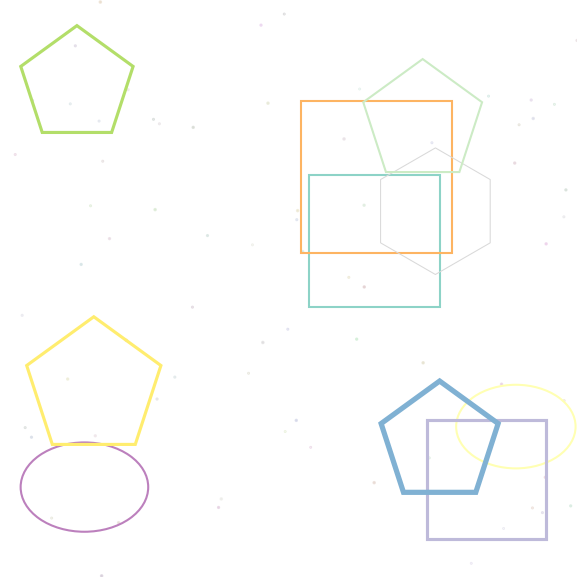[{"shape": "square", "thickness": 1, "radius": 0.57, "center": [0.649, 0.581]}, {"shape": "oval", "thickness": 1, "radius": 0.52, "center": [0.893, 0.26]}, {"shape": "square", "thickness": 1.5, "radius": 0.52, "center": [0.842, 0.169]}, {"shape": "pentagon", "thickness": 2.5, "radius": 0.53, "center": [0.761, 0.233]}, {"shape": "square", "thickness": 1, "radius": 0.66, "center": [0.652, 0.693]}, {"shape": "pentagon", "thickness": 1.5, "radius": 0.51, "center": [0.133, 0.852]}, {"shape": "hexagon", "thickness": 0.5, "radius": 0.55, "center": [0.754, 0.633]}, {"shape": "oval", "thickness": 1, "radius": 0.55, "center": [0.146, 0.156]}, {"shape": "pentagon", "thickness": 1, "radius": 0.54, "center": [0.732, 0.789]}, {"shape": "pentagon", "thickness": 1.5, "radius": 0.61, "center": [0.162, 0.328]}]